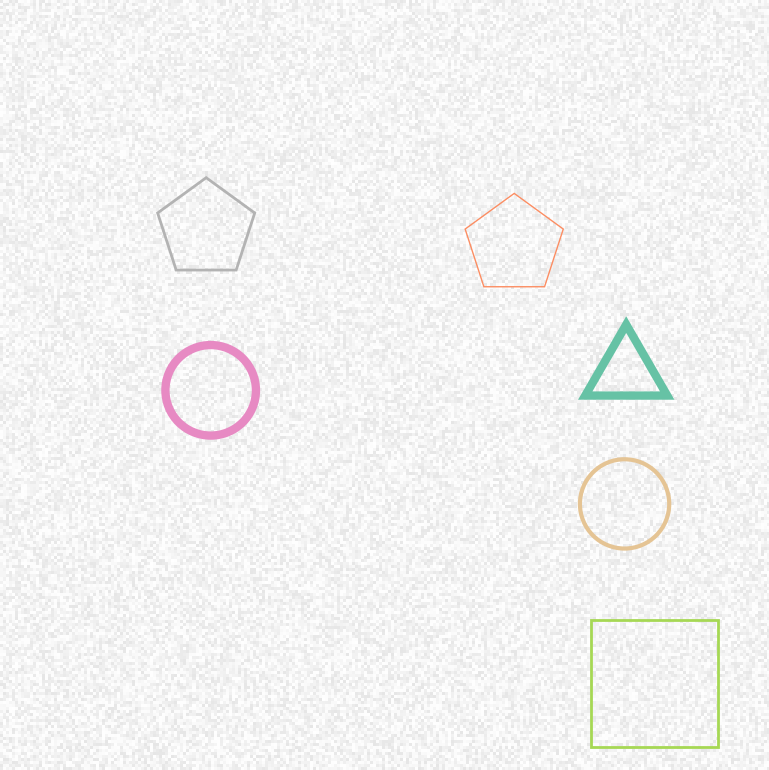[{"shape": "triangle", "thickness": 3, "radius": 0.31, "center": [0.813, 0.517]}, {"shape": "pentagon", "thickness": 0.5, "radius": 0.34, "center": [0.668, 0.682]}, {"shape": "circle", "thickness": 3, "radius": 0.29, "center": [0.274, 0.493]}, {"shape": "square", "thickness": 1, "radius": 0.41, "center": [0.85, 0.112]}, {"shape": "circle", "thickness": 1.5, "radius": 0.29, "center": [0.811, 0.346]}, {"shape": "pentagon", "thickness": 1, "radius": 0.33, "center": [0.268, 0.703]}]